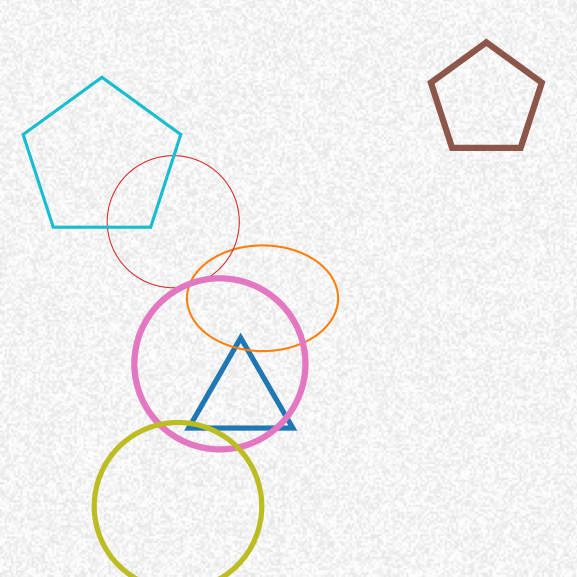[{"shape": "triangle", "thickness": 2.5, "radius": 0.52, "center": [0.417, 0.31]}, {"shape": "oval", "thickness": 1, "radius": 0.65, "center": [0.455, 0.483]}, {"shape": "circle", "thickness": 0.5, "radius": 0.57, "center": [0.3, 0.615]}, {"shape": "pentagon", "thickness": 3, "radius": 0.51, "center": [0.842, 0.825]}, {"shape": "circle", "thickness": 3, "radius": 0.74, "center": [0.381, 0.369]}, {"shape": "circle", "thickness": 2.5, "radius": 0.73, "center": [0.308, 0.123]}, {"shape": "pentagon", "thickness": 1.5, "radius": 0.72, "center": [0.177, 0.722]}]